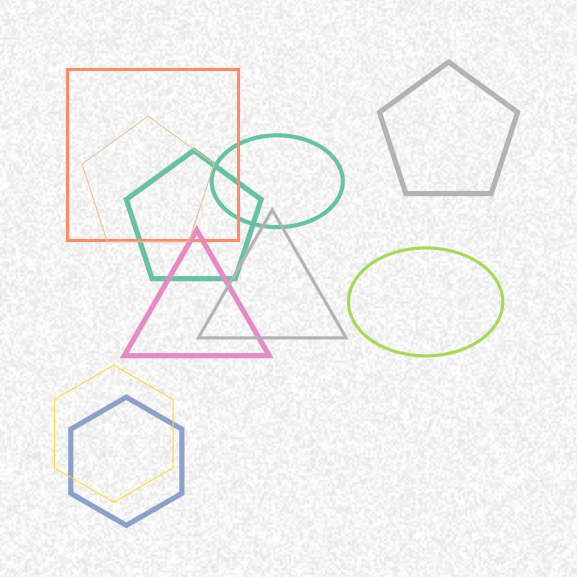[{"shape": "oval", "thickness": 2, "radius": 0.57, "center": [0.48, 0.685]}, {"shape": "pentagon", "thickness": 2.5, "radius": 0.61, "center": [0.335, 0.616]}, {"shape": "square", "thickness": 1.5, "radius": 0.74, "center": [0.264, 0.732]}, {"shape": "hexagon", "thickness": 2.5, "radius": 0.56, "center": [0.219, 0.2]}, {"shape": "triangle", "thickness": 2.5, "radius": 0.72, "center": [0.341, 0.456]}, {"shape": "oval", "thickness": 1.5, "radius": 0.67, "center": [0.737, 0.476]}, {"shape": "hexagon", "thickness": 0.5, "radius": 0.59, "center": [0.197, 0.248]}, {"shape": "pentagon", "thickness": 0.5, "radius": 0.6, "center": [0.256, 0.678]}, {"shape": "triangle", "thickness": 1.5, "radius": 0.74, "center": [0.471, 0.488]}, {"shape": "pentagon", "thickness": 2.5, "radius": 0.63, "center": [0.777, 0.766]}]